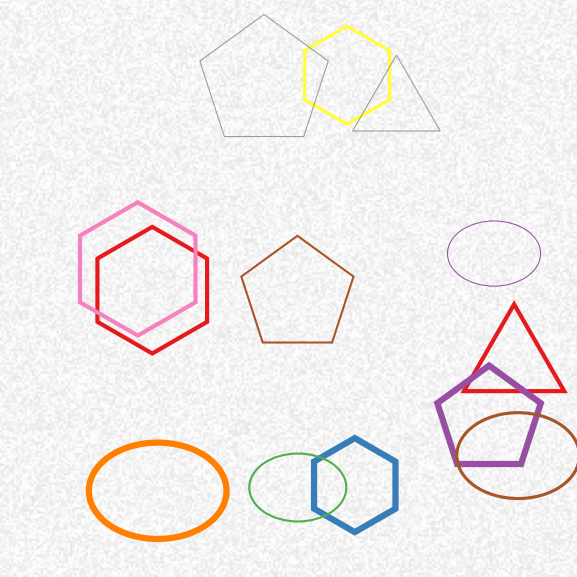[{"shape": "hexagon", "thickness": 2, "radius": 0.55, "center": [0.264, 0.497]}, {"shape": "triangle", "thickness": 2, "radius": 0.5, "center": [0.89, 0.372]}, {"shape": "hexagon", "thickness": 3, "radius": 0.41, "center": [0.614, 0.159]}, {"shape": "oval", "thickness": 1, "radius": 0.42, "center": [0.516, 0.155]}, {"shape": "oval", "thickness": 0.5, "radius": 0.4, "center": [0.855, 0.56]}, {"shape": "pentagon", "thickness": 3, "radius": 0.47, "center": [0.847, 0.272]}, {"shape": "oval", "thickness": 3, "radius": 0.6, "center": [0.273, 0.149]}, {"shape": "hexagon", "thickness": 1.5, "radius": 0.42, "center": [0.601, 0.869]}, {"shape": "oval", "thickness": 1.5, "radius": 0.53, "center": [0.897, 0.21]}, {"shape": "pentagon", "thickness": 1, "radius": 0.51, "center": [0.515, 0.489]}, {"shape": "hexagon", "thickness": 2, "radius": 0.58, "center": [0.239, 0.533]}, {"shape": "pentagon", "thickness": 0.5, "radius": 0.58, "center": [0.457, 0.857]}, {"shape": "triangle", "thickness": 0.5, "radius": 0.44, "center": [0.687, 0.816]}]